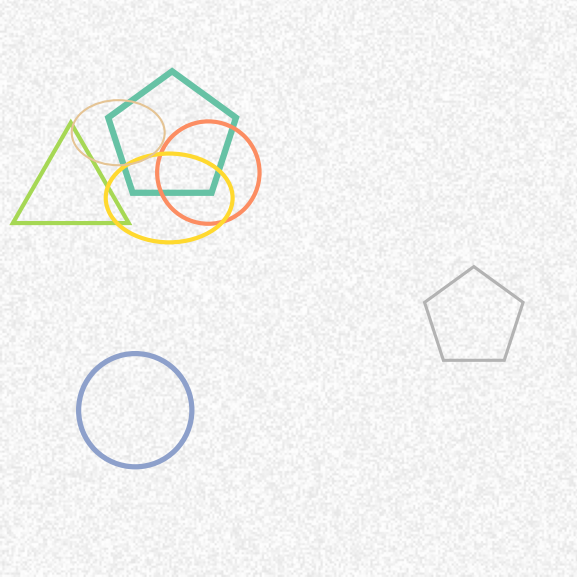[{"shape": "pentagon", "thickness": 3, "radius": 0.58, "center": [0.298, 0.759]}, {"shape": "circle", "thickness": 2, "radius": 0.44, "center": [0.361, 0.7]}, {"shape": "circle", "thickness": 2.5, "radius": 0.49, "center": [0.234, 0.289]}, {"shape": "triangle", "thickness": 2, "radius": 0.58, "center": [0.123, 0.671]}, {"shape": "oval", "thickness": 2, "radius": 0.55, "center": [0.293, 0.656]}, {"shape": "oval", "thickness": 1, "radius": 0.4, "center": [0.205, 0.769]}, {"shape": "pentagon", "thickness": 1.5, "radius": 0.45, "center": [0.82, 0.448]}]